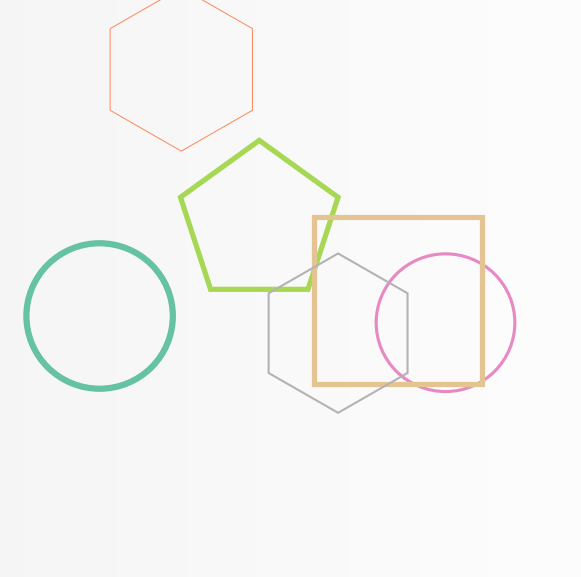[{"shape": "circle", "thickness": 3, "radius": 0.63, "center": [0.171, 0.452]}, {"shape": "hexagon", "thickness": 0.5, "radius": 0.71, "center": [0.312, 0.879]}, {"shape": "circle", "thickness": 1.5, "radius": 0.6, "center": [0.766, 0.44]}, {"shape": "pentagon", "thickness": 2.5, "radius": 0.71, "center": [0.446, 0.613]}, {"shape": "square", "thickness": 2.5, "radius": 0.72, "center": [0.684, 0.479]}, {"shape": "hexagon", "thickness": 1, "radius": 0.69, "center": [0.582, 0.422]}]